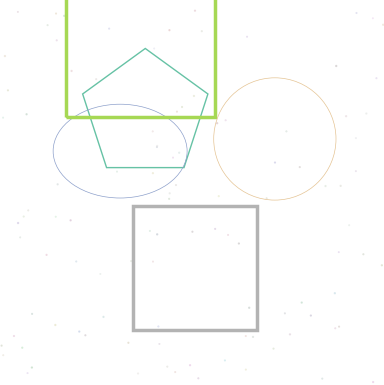[{"shape": "pentagon", "thickness": 1, "radius": 0.86, "center": [0.377, 0.703]}, {"shape": "oval", "thickness": 0.5, "radius": 0.87, "center": [0.312, 0.607]}, {"shape": "square", "thickness": 2.5, "radius": 0.97, "center": [0.365, 0.889]}, {"shape": "circle", "thickness": 0.5, "radius": 0.79, "center": [0.714, 0.639]}, {"shape": "square", "thickness": 2.5, "radius": 0.81, "center": [0.507, 0.304]}]